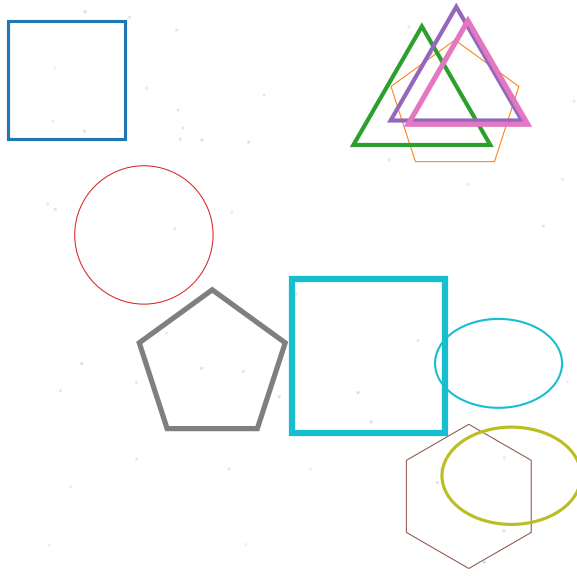[{"shape": "square", "thickness": 1.5, "radius": 0.51, "center": [0.115, 0.861]}, {"shape": "pentagon", "thickness": 0.5, "radius": 0.58, "center": [0.788, 0.813]}, {"shape": "triangle", "thickness": 2, "radius": 0.68, "center": [0.73, 0.817]}, {"shape": "circle", "thickness": 0.5, "radius": 0.6, "center": [0.249, 0.592]}, {"shape": "triangle", "thickness": 2, "radius": 0.66, "center": [0.79, 0.856]}, {"shape": "hexagon", "thickness": 0.5, "radius": 0.62, "center": [0.812, 0.14]}, {"shape": "triangle", "thickness": 2.5, "radius": 0.6, "center": [0.81, 0.844]}, {"shape": "pentagon", "thickness": 2.5, "radius": 0.66, "center": [0.368, 0.364]}, {"shape": "oval", "thickness": 1.5, "radius": 0.6, "center": [0.886, 0.175]}, {"shape": "oval", "thickness": 1, "radius": 0.55, "center": [0.863, 0.37]}, {"shape": "square", "thickness": 3, "radius": 0.66, "center": [0.638, 0.383]}]